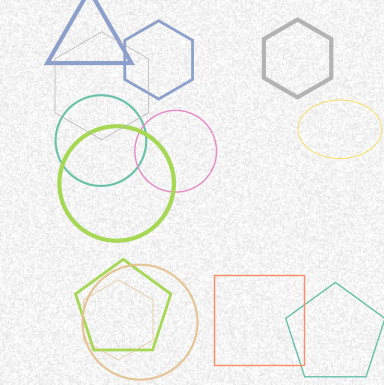[{"shape": "pentagon", "thickness": 1, "radius": 0.68, "center": [0.871, 0.131]}, {"shape": "circle", "thickness": 1.5, "radius": 0.59, "center": [0.262, 0.635]}, {"shape": "square", "thickness": 1, "radius": 0.58, "center": [0.673, 0.168]}, {"shape": "hexagon", "thickness": 2, "radius": 0.51, "center": [0.412, 0.844]}, {"shape": "triangle", "thickness": 3, "radius": 0.63, "center": [0.232, 0.899]}, {"shape": "circle", "thickness": 1, "radius": 0.53, "center": [0.456, 0.607]}, {"shape": "circle", "thickness": 3, "radius": 0.74, "center": [0.303, 0.523]}, {"shape": "pentagon", "thickness": 2, "radius": 0.65, "center": [0.32, 0.196]}, {"shape": "oval", "thickness": 0.5, "radius": 0.54, "center": [0.883, 0.664]}, {"shape": "hexagon", "thickness": 0.5, "radius": 0.52, "center": [0.307, 0.169]}, {"shape": "circle", "thickness": 1.5, "radius": 0.75, "center": [0.364, 0.163]}, {"shape": "hexagon", "thickness": 0.5, "radius": 0.7, "center": [0.264, 0.777]}, {"shape": "hexagon", "thickness": 3, "radius": 0.5, "center": [0.773, 0.848]}]